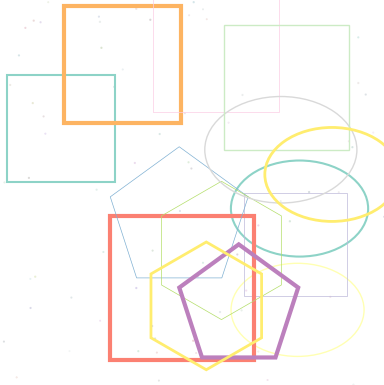[{"shape": "oval", "thickness": 1.5, "radius": 0.89, "center": [0.778, 0.458]}, {"shape": "square", "thickness": 1.5, "radius": 0.7, "center": [0.158, 0.667]}, {"shape": "oval", "thickness": 1, "radius": 0.86, "center": [0.773, 0.195]}, {"shape": "square", "thickness": 0.5, "radius": 0.67, "center": [0.767, 0.364]}, {"shape": "square", "thickness": 3, "radius": 0.93, "center": [0.473, 0.252]}, {"shape": "pentagon", "thickness": 0.5, "radius": 0.94, "center": [0.465, 0.431]}, {"shape": "square", "thickness": 3, "radius": 0.76, "center": [0.317, 0.833]}, {"shape": "hexagon", "thickness": 0.5, "radius": 0.9, "center": [0.575, 0.35]}, {"shape": "square", "thickness": 0.5, "radius": 0.82, "center": [0.561, 0.872]}, {"shape": "oval", "thickness": 1, "radius": 0.99, "center": [0.729, 0.611]}, {"shape": "pentagon", "thickness": 3, "radius": 0.81, "center": [0.62, 0.203]}, {"shape": "square", "thickness": 1, "radius": 0.81, "center": [0.744, 0.773]}, {"shape": "oval", "thickness": 2, "radius": 0.87, "center": [0.862, 0.547]}, {"shape": "hexagon", "thickness": 2, "radius": 0.83, "center": [0.536, 0.206]}]